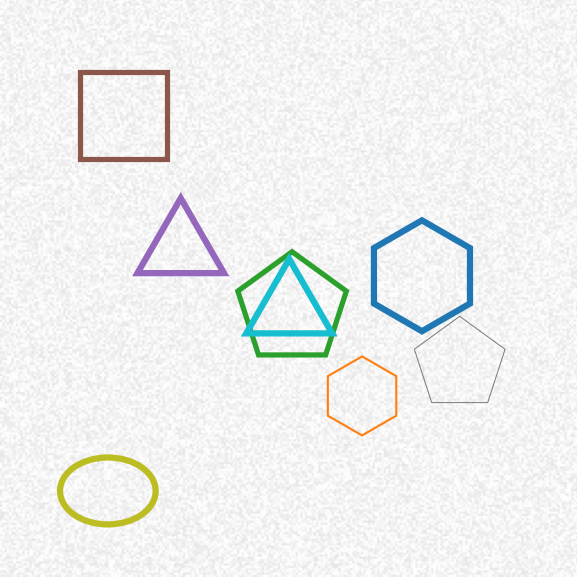[{"shape": "hexagon", "thickness": 3, "radius": 0.48, "center": [0.731, 0.522]}, {"shape": "hexagon", "thickness": 1, "radius": 0.34, "center": [0.627, 0.314]}, {"shape": "pentagon", "thickness": 2.5, "radius": 0.49, "center": [0.506, 0.464]}, {"shape": "triangle", "thickness": 3, "radius": 0.43, "center": [0.313, 0.569]}, {"shape": "square", "thickness": 2.5, "radius": 0.38, "center": [0.214, 0.799]}, {"shape": "pentagon", "thickness": 0.5, "radius": 0.41, "center": [0.796, 0.369]}, {"shape": "oval", "thickness": 3, "radius": 0.41, "center": [0.187, 0.149]}, {"shape": "triangle", "thickness": 3, "radius": 0.43, "center": [0.501, 0.465]}]